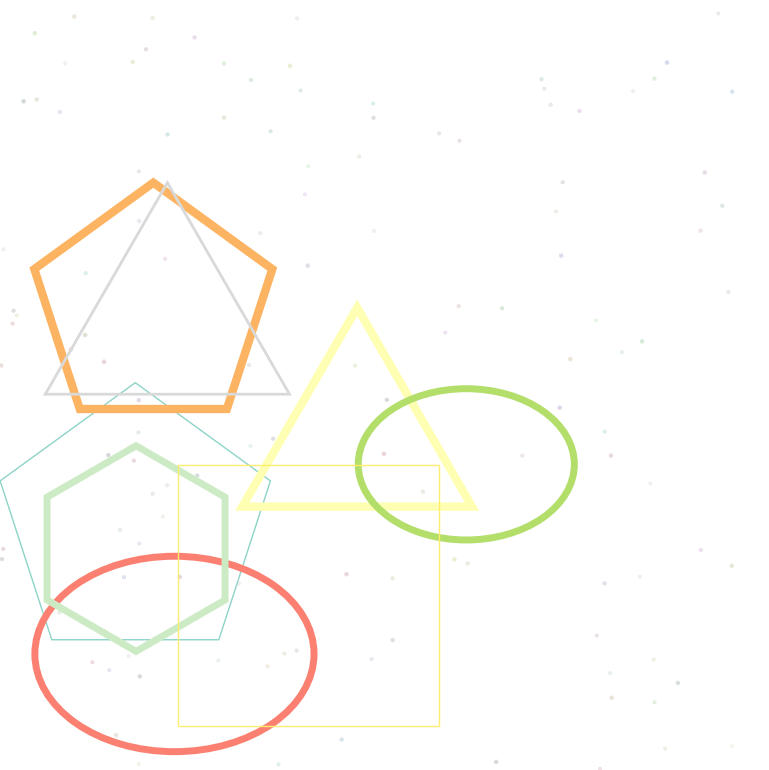[{"shape": "pentagon", "thickness": 0.5, "radius": 0.92, "center": [0.176, 0.318]}, {"shape": "triangle", "thickness": 3, "radius": 0.86, "center": [0.464, 0.428]}, {"shape": "oval", "thickness": 2.5, "radius": 0.91, "center": [0.227, 0.151]}, {"shape": "pentagon", "thickness": 3, "radius": 0.81, "center": [0.199, 0.6]}, {"shape": "oval", "thickness": 2.5, "radius": 0.7, "center": [0.606, 0.397]}, {"shape": "triangle", "thickness": 1, "radius": 0.92, "center": [0.217, 0.58]}, {"shape": "hexagon", "thickness": 2.5, "radius": 0.67, "center": [0.177, 0.288]}, {"shape": "square", "thickness": 0.5, "radius": 0.85, "center": [0.4, 0.227]}]